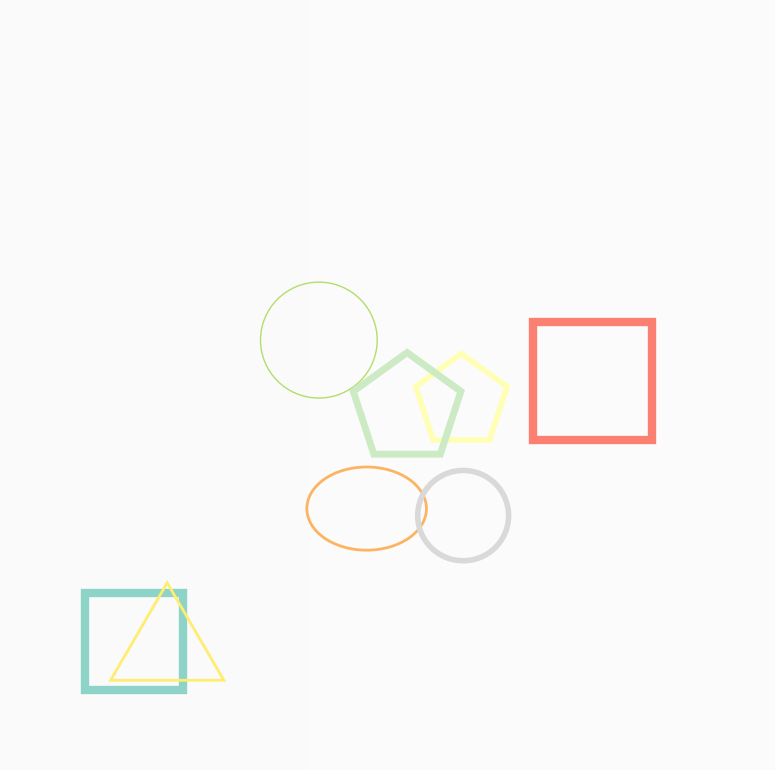[{"shape": "square", "thickness": 3, "radius": 0.32, "center": [0.173, 0.167]}, {"shape": "pentagon", "thickness": 2, "radius": 0.31, "center": [0.595, 0.479]}, {"shape": "square", "thickness": 3, "radius": 0.38, "center": [0.765, 0.506]}, {"shape": "oval", "thickness": 1, "radius": 0.39, "center": [0.473, 0.339]}, {"shape": "circle", "thickness": 0.5, "radius": 0.38, "center": [0.411, 0.558]}, {"shape": "circle", "thickness": 2, "radius": 0.29, "center": [0.598, 0.33]}, {"shape": "pentagon", "thickness": 2.5, "radius": 0.36, "center": [0.525, 0.469]}, {"shape": "triangle", "thickness": 1, "radius": 0.42, "center": [0.216, 0.159]}]